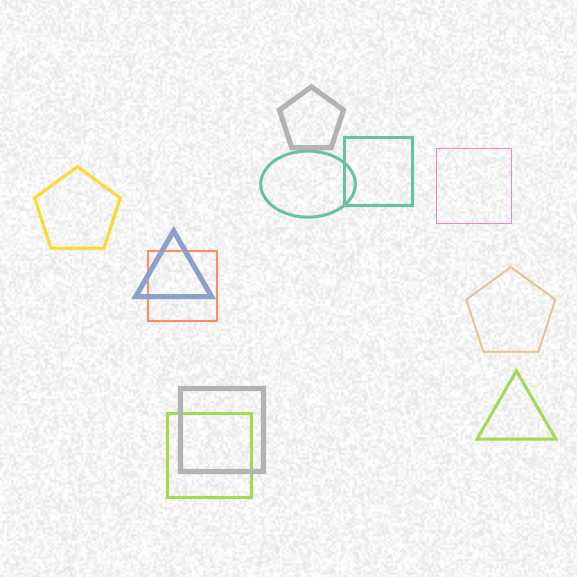[{"shape": "square", "thickness": 1.5, "radius": 0.29, "center": [0.655, 0.703]}, {"shape": "oval", "thickness": 1.5, "radius": 0.41, "center": [0.533, 0.68]}, {"shape": "square", "thickness": 1, "radius": 0.3, "center": [0.316, 0.504]}, {"shape": "triangle", "thickness": 2.5, "radius": 0.38, "center": [0.301, 0.523]}, {"shape": "square", "thickness": 0.5, "radius": 0.32, "center": [0.82, 0.678]}, {"shape": "square", "thickness": 1.5, "radius": 0.36, "center": [0.363, 0.212]}, {"shape": "triangle", "thickness": 1.5, "radius": 0.39, "center": [0.894, 0.278]}, {"shape": "pentagon", "thickness": 1.5, "radius": 0.39, "center": [0.134, 0.632]}, {"shape": "pentagon", "thickness": 1, "radius": 0.41, "center": [0.885, 0.455]}, {"shape": "square", "thickness": 2.5, "radius": 0.36, "center": [0.384, 0.256]}, {"shape": "pentagon", "thickness": 2.5, "radius": 0.29, "center": [0.539, 0.791]}]